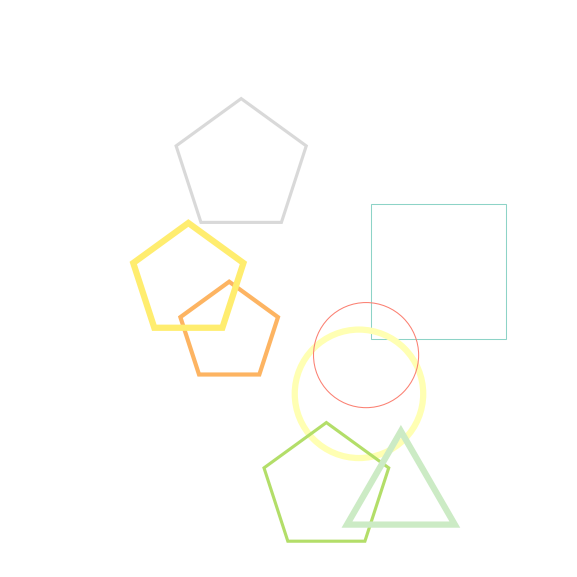[{"shape": "square", "thickness": 0.5, "radius": 0.58, "center": [0.759, 0.529]}, {"shape": "circle", "thickness": 3, "radius": 0.56, "center": [0.622, 0.317]}, {"shape": "circle", "thickness": 0.5, "radius": 0.46, "center": [0.634, 0.384]}, {"shape": "pentagon", "thickness": 2, "radius": 0.44, "center": [0.397, 0.423]}, {"shape": "pentagon", "thickness": 1.5, "radius": 0.57, "center": [0.565, 0.154]}, {"shape": "pentagon", "thickness": 1.5, "radius": 0.59, "center": [0.418, 0.71]}, {"shape": "triangle", "thickness": 3, "radius": 0.54, "center": [0.694, 0.145]}, {"shape": "pentagon", "thickness": 3, "radius": 0.5, "center": [0.326, 0.513]}]